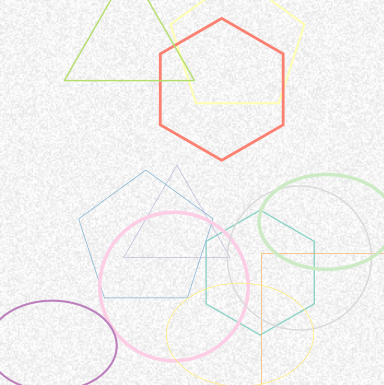[{"shape": "hexagon", "thickness": 1, "radius": 0.81, "center": [0.676, 0.292]}, {"shape": "pentagon", "thickness": 1.5, "radius": 0.91, "center": [0.617, 0.88]}, {"shape": "triangle", "thickness": 0.5, "radius": 0.8, "center": [0.46, 0.411]}, {"shape": "hexagon", "thickness": 2, "radius": 0.92, "center": [0.576, 0.768]}, {"shape": "pentagon", "thickness": 0.5, "radius": 0.92, "center": [0.379, 0.375]}, {"shape": "square", "thickness": 0.5, "radius": 0.87, "center": [0.852, 0.17]}, {"shape": "triangle", "thickness": 1, "radius": 0.98, "center": [0.336, 0.888]}, {"shape": "circle", "thickness": 2.5, "radius": 0.96, "center": [0.452, 0.256]}, {"shape": "circle", "thickness": 1, "radius": 0.93, "center": [0.778, 0.33]}, {"shape": "oval", "thickness": 1.5, "radius": 0.84, "center": [0.136, 0.102]}, {"shape": "oval", "thickness": 2.5, "radius": 0.88, "center": [0.849, 0.424]}, {"shape": "oval", "thickness": 0.5, "radius": 0.96, "center": [0.623, 0.131]}]